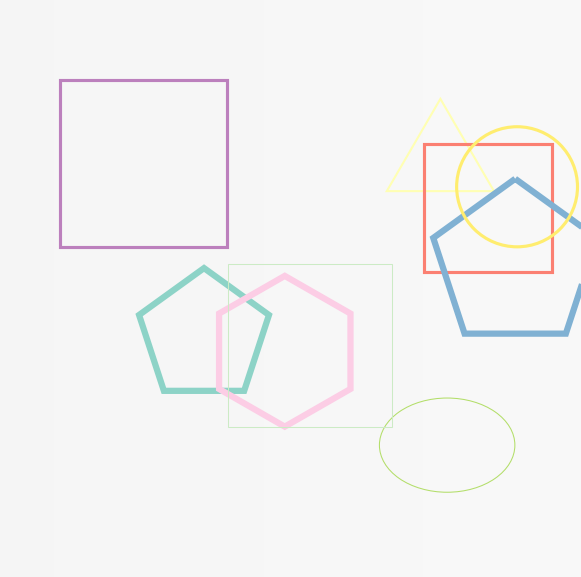[{"shape": "pentagon", "thickness": 3, "radius": 0.59, "center": [0.351, 0.417]}, {"shape": "triangle", "thickness": 1, "radius": 0.53, "center": [0.758, 0.721]}, {"shape": "square", "thickness": 1.5, "radius": 0.55, "center": [0.84, 0.639]}, {"shape": "pentagon", "thickness": 3, "radius": 0.74, "center": [0.886, 0.541]}, {"shape": "oval", "thickness": 0.5, "radius": 0.58, "center": [0.769, 0.228]}, {"shape": "hexagon", "thickness": 3, "radius": 0.65, "center": [0.49, 0.391]}, {"shape": "square", "thickness": 1.5, "radius": 0.72, "center": [0.247, 0.715]}, {"shape": "square", "thickness": 0.5, "radius": 0.71, "center": [0.534, 0.401]}, {"shape": "circle", "thickness": 1.5, "radius": 0.52, "center": [0.89, 0.676]}]